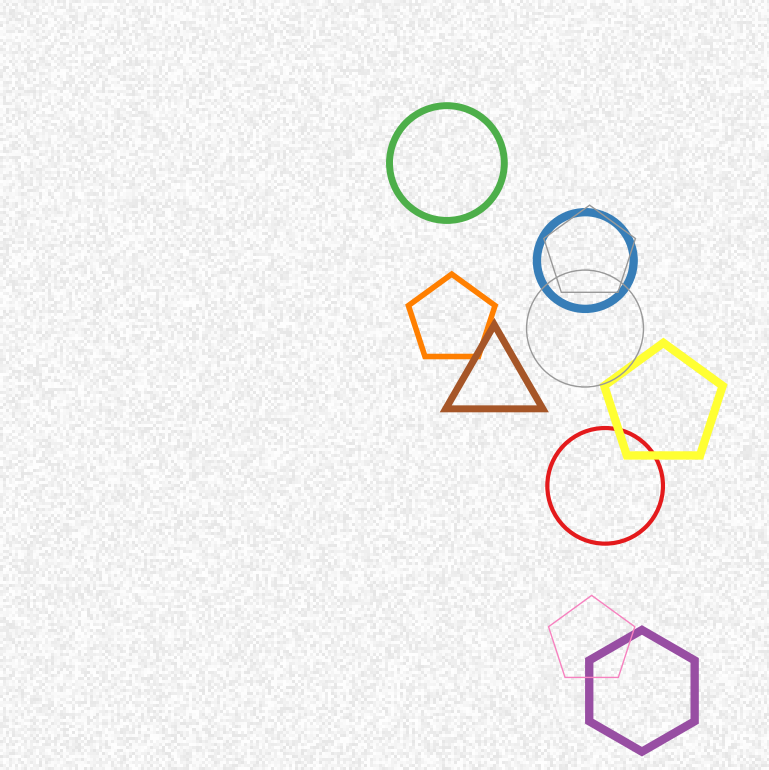[{"shape": "circle", "thickness": 1.5, "radius": 0.38, "center": [0.786, 0.369]}, {"shape": "circle", "thickness": 3, "radius": 0.31, "center": [0.76, 0.662]}, {"shape": "circle", "thickness": 2.5, "radius": 0.37, "center": [0.58, 0.788]}, {"shape": "hexagon", "thickness": 3, "radius": 0.4, "center": [0.834, 0.103]}, {"shape": "pentagon", "thickness": 2, "radius": 0.3, "center": [0.587, 0.585]}, {"shape": "pentagon", "thickness": 3, "radius": 0.4, "center": [0.862, 0.474]}, {"shape": "triangle", "thickness": 2.5, "radius": 0.36, "center": [0.642, 0.505]}, {"shape": "pentagon", "thickness": 0.5, "radius": 0.29, "center": [0.768, 0.168]}, {"shape": "circle", "thickness": 0.5, "radius": 0.38, "center": [0.76, 0.573]}, {"shape": "pentagon", "thickness": 0.5, "radius": 0.31, "center": [0.766, 0.671]}]